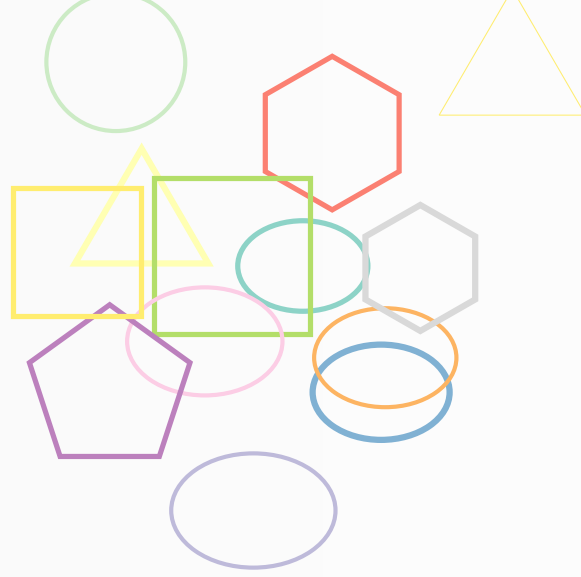[{"shape": "oval", "thickness": 2.5, "radius": 0.56, "center": [0.521, 0.539]}, {"shape": "triangle", "thickness": 3, "radius": 0.66, "center": [0.244, 0.609]}, {"shape": "oval", "thickness": 2, "radius": 0.71, "center": [0.436, 0.115]}, {"shape": "hexagon", "thickness": 2.5, "radius": 0.66, "center": [0.572, 0.769]}, {"shape": "oval", "thickness": 3, "radius": 0.59, "center": [0.656, 0.32]}, {"shape": "oval", "thickness": 2, "radius": 0.61, "center": [0.663, 0.38]}, {"shape": "square", "thickness": 2.5, "radius": 0.67, "center": [0.399, 0.556]}, {"shape": "oval", "thickness": 2, "radius": 0.67, "center": [0.352, 0.408]}, {"shape": "hexagon", "thickness": 3, "radius": 0.55, "center": [0.723, 0.535]}, {"shape": "pentagon", "thickness": 2.5, "radius": 0.73, "center": [0.189, 0.326]}, {"shape": "circle", "thickness": 2, "radius": 0.6, "center": [0.199, 0.892]}, {"shape": "square", "thickness": 2.5, "radius": 0.55, "center": [0.132, 0.562]}, {"shape": "triangle", "thickness": 0.5, "radius": 0.73, "center": [0.881, 0.872]}]